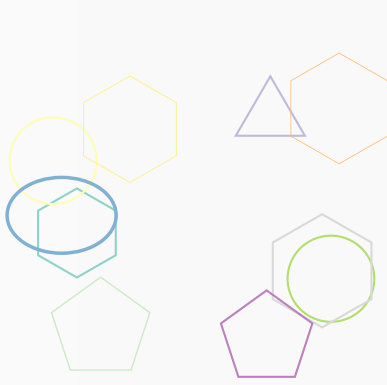[{"shape": "hexagon", "thickness": 1.5, "radius": 0.58, "center": [0.199, 0.395]}, {"shape": "circle", "thickness": 1.5, "radius": 0.56, "center": [0.137, 0.582]}, {"shape": "triangle", "thickness": 1.5, "radius": 0.51, "center": [0.698, 0.699]}, {"shape": "oval", "thickness": 2.5, "radius": 0.7, "center": [0.159, 0.441]}, {"shape": "hexagon", "thickness": 0.5, "radius": 0.72, "center": [0.875, 0.718]}, {"shape": "circle", "thickness": 1.5, "radius": 0.56, "center": [0.854, 0.276]}, {"shape": "hexagon", "thickness": 1.5, "radius": 0.73, "center": [0.831, 0.297]}, {"shape": "pentagon", "thickness": 1.5, "radius": 0.62, "center": [0.688, 0.122]}, {"shape": "pentagon", "thickness": 1, "radius": 0.67, "center": [0.26, 0.147]}, {"shape": "hexagon", "thickness": 0.5, "radius": 0.69, "center": [0.335, 0.664]}]